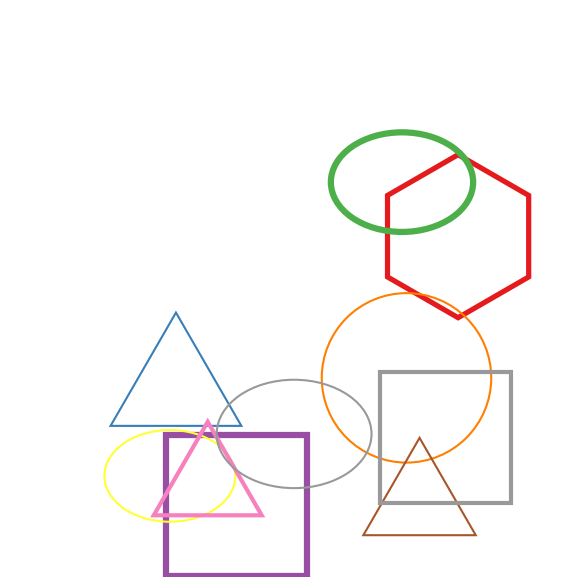[{"shape": "hexagon", "thickness": 2.5, "radius": 0.71, "center": [0.793, 0.59]}, {"shape": "triangle", "thickness": 1, "radius": 0.65, "center": [0.305, 0.327]}, {"shape": "oval", "thickness": 3, "radius": 0.62, "center": [0.696, 0.684]}, {"shape": "square", "thickness": 3, "radius": 0.61, "center": [0.409, 0.124]}, {"shape": "circle", "thickness": 1, "radius": 0.73, "center": [0.704, 0.345]}, {"shape": "oval", "thickness": 1, "radius": 0.57, "center": [0.294, 0.175]}, {"shape": "triangle", "thickness": 1, "radius": 0.56, "center": [0.726, 0.129]}, {"shape": "triangle", "thickness": 2, "radius": 0.54, "center": [0.36, 0.161]}, {"shape": "oval", "thickness": 1, "radius": 0.67, "center": [0.509, 0.248]}, {"shape": "square", "thickness": 2, "radius": 0.57, "center": [0.772, 0.241]}]